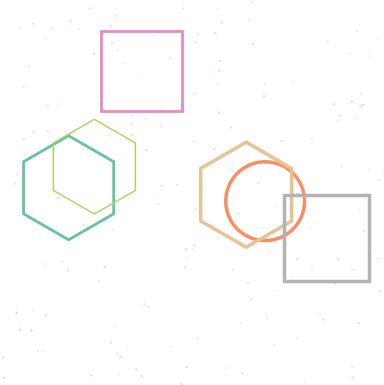[{"shape": "hexagon", "thickness": 2, "radius": 0.68, "center": [0.178, 0.512]}, {"shape": "circle", "thickness": 2.5, "radius": 0.51, "center": [0.689, 0.478]}, {"shape": "square", "thickness": 2, "radius": 0.52, "center": [0.367, 0.815]}, {"shape": "hexagon", "thickness": 1, "radius": 0.62, "center": [0.245, 0.567]}, {"shape": "hexagon", "thickness": 2.5, "radius": 0.68, "center": [0.639, 0.494]}, {"shape": "square", "thickness": 2.5, "radius": 0.55, "center": [0.847, 0.382]}]